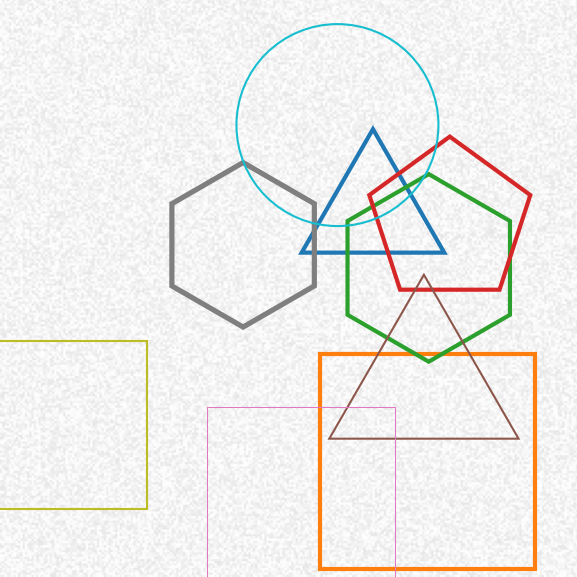[{"shape": "triangle", "thickness": 2, "radius": 0.71, "center": [0.646, 0.633]}, {"shape": "square", "thickness": 2, "radius": 0.93, "center": [0.74, 0.199]}, {"shape": "hexagon", "thickness": 2, "radius": 0.81, "center": [0.742, 0.535]}, {"shape": "pentagon", "thickness": 2, "radius": 0.73, "center": [0.779, 0.616]}, {"shape": "triangle", "thickness": 1, "radius": 0.95, "center": [0.734, 0.334]}, {"shape": "square", "thickness": 0.5, "radius": 0.81, "center": [0.521, 0.132]}, {"shape": "hexagon", "thickness": 2.5, "radius": 0.71, "center": [0.421, 0.575]}, {"shape": "square", "thickness": 1, "radius": 0.73, "center": [0.109, 0.263]}, {"shape": "circle", "thickness": 1, "radius": 0.87, "center": [0.584, 0.783]}]